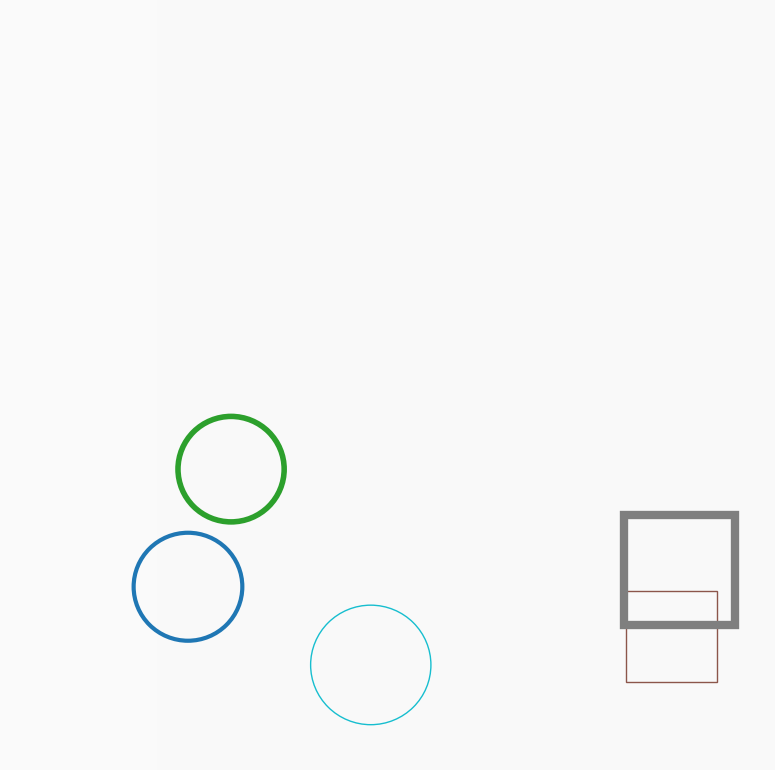[{"shape": "circle", "thickness": 1.5, "radius": 0.35, "center": [0.243, 0.238]}, {"shape": "circle", "thickness": 2, "radius": 0.34, "center": [0.298, 0.391]}, {"shape": "square", "thickness": 0.5, "radius": 0.29, "center": [0.867, 0.174]}, {"shape": "square", "thickness": 3, "radius": 0.36, "center": [0.877, 0.26]}, {"shape": "circle", "thickness": 0.5, "radius": 0.39, "center": [0.478, 0.136]}]